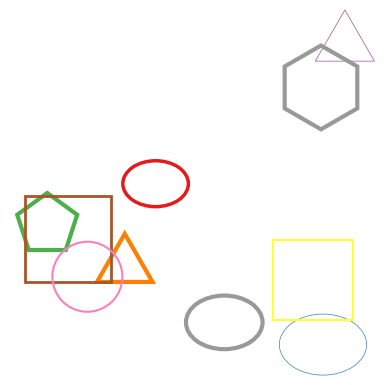[{"shape": "oval", "thickness": 2.5, "radius": 0.43, "center": [0.404, 0.523]}, {"shape": "oval", "thickness": 0.5, "radius": 0.57, "center": [0.839, 0.105]}, {"shape": "pentagon", "thickness": 3, "radius": 0.41, "center": [0.123, 0.417]}, {"shape": "triangle", "thickness": 0.5, "radius": 0.44, "center": [0.896, 0.886]}, {"shape": "triangle", "thickness": 3, "radius": 0.42, "center": [0.324, 0.309]}, {"shape": "square", "thickness": 1.5, "radius": 0.52, "center": [0.813, 0.273]}, {"shape": "square", "thickness": 2, "radius": 0.56, "center": [0.177, 0.379]}, {"shape": "circle", "thickness": 1.5, "radius": 0.45, "center": [0.227, 0.281]}, {"shape": "oval", "thickness": 3, "radius": 0.5, "center": [0.583, 0.163]}, {"shape": "hexagon", "thickness": 3, "radius": 0.54, "center": [0.834, 0.773]}]